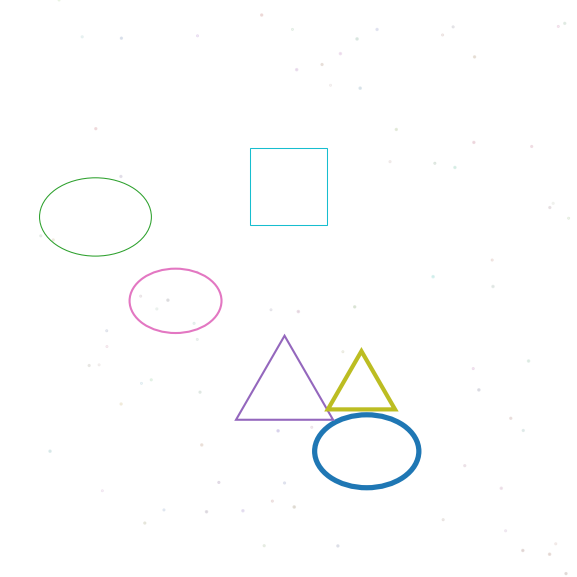[{"shape": "oval", "thickness": 2.5, "radius": 0.45, "center": [0.635, 0.218]}, {"shape": "oval", "thickness": 0.5, "radius": 0.48, "center": [0.165, 0.623]}, {"shape": "triangle", "thickness": 1, "radius": 0.48, "center": [0.493, 0.321]}, {"shape": "oval", "thickness": 1, "radius": 0.4, "center": [0.304, 0.478]}, {"shape": "triangle", "thickness": 2, "radius": 0.34, "center": [0.626, 0.324]}, {"shape": "square", "thickness": 0.5, "radius": 0.33, "center": [0.5, 0.676]}]